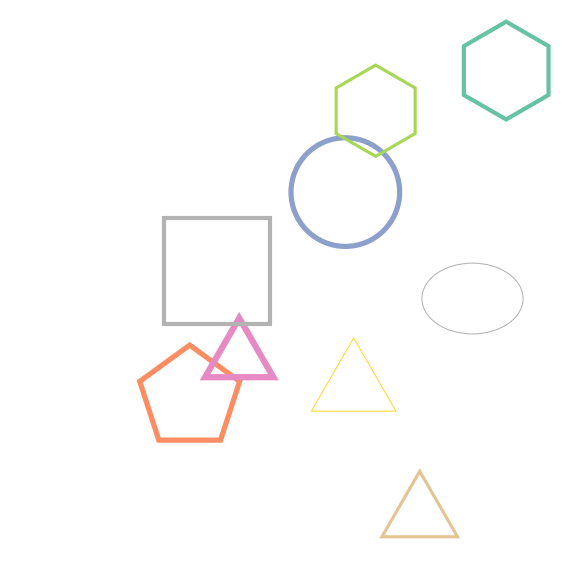[{"shape": "hexagon", "thickness": 2, "radius": 0.42, "center": [0.877, 0.877]}, {"shape": "pentagon", "thickness": 2.5, "radius": 0.45, "center": [0.328, 0.311]}, {"shape": "circle", "thickness": 2.5, "radius": 0.47, "center": [0.598, 0.667]}, {"shape": "triangle", "thickness": 3, "radius": 0.34, "center": [0.414, 0.38]}, {"shape": "hexagon", "thickness": 1.5, "radius": 0.39, "center": [0.65, 0.807]}, {"shape": "triangle", "thickness": 0.5, "radius": 0.42, "center": [0.612, 0.329]}, {"shape": "triangle", "thickness": 1.5, "radius": 0.38, "center": [0.727, 0.107]}, {"shape": "oval", "thickness": 0.5, "radius": 0.44, "center": [0.818, 0.482]}, {"shape": "square", "thickness": 2, "radius": 0.46, "center": [0.376, 0.529]}]